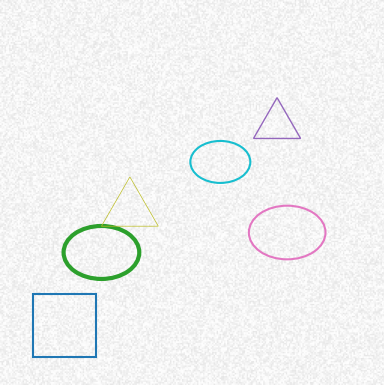[{"shape": "square", "thickness": 1.5, "radius": 0.41, "center": [0.168, 0.156]}, {"shape": "oval", "thickness": 3, "radius": 0.49, "center": [0.263, 0.344]}, {"shape": "triangle", "thickness": 1, "radius": 0.35, "center": [0.72, 0.676]}, {"shape": "oval", "thickness": 1.5, "radius": 0.5, "center": [0.746, 0.396]}, {"shape": "triangle", "thickness": 0.5, "radius": 0.43, "center": [0.337, 0.455]}, {"shape": "oval", "thickness": 1.5, "radius": 0.39, "center": [0.572, 0.579]}]